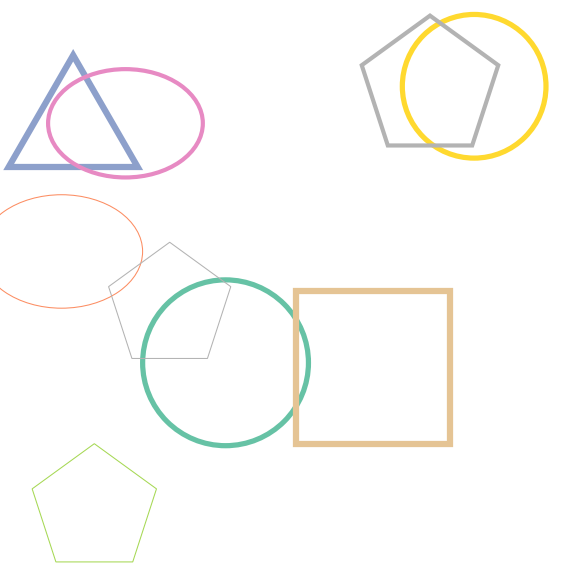[{"shape": "circle", "thickness": 2.5, "radius": 0.72, "center": [0.391, 0.371]}, {"shape": "oval", "thickness": 0.5, "radius": 0.7, "center": [0.107, 0.564]}, {"shape": "triangle", "thickness": 3, "radius": 0.64, "center": [0.127, 0.774]}, {"shape": "oval", "thickness": 2, "radius": 0.67, "center": [0.217, 0.786]}, {"shape": "pentagon", "thickness": 0.5, "radius": 0.57, "center": [0.163, 0.118]}, {"shape": "circle", "thickness": 2.5, "radius": 0.62, "center": [0.821, 0.85]}, {"shape": "square", "thickness": 3, "radius": 0.66, "center": [0.646, 0.363]}, {"shape": "pentagon", "thickness": 0.5, "radius": 0.56, "center": [0.294, 0.468]}, {"shape": "pentagon", "thickness": 2, "radius": 0.62, "center": [0.745, 0.848]}]